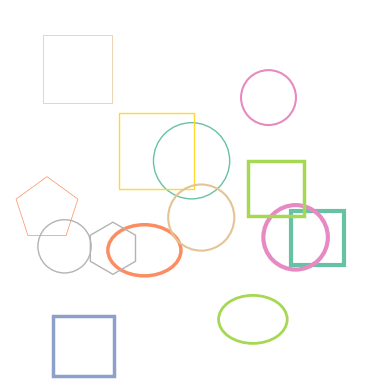[{"shape": "circle", "thickness": 1, "radius": 0.49, "center": [0.498, 0.582]}, {"shape": "square", "thickness": 3, "radius": 0.35, "center": [0.824, 0.382]}, {"shape": "pentagon", "thickness": 0.5, "radius": 0.42, "center": [0.122, 0.457]}, {"shape": "oval", "thickness": 2.5, "radius": 0.47, "center": [0.375, 0.35]}, {"shape": "square", "thickness": 2.5, "radius": 0.39, "center": [0.217, 0.101]}, {"shape": "circle", "thickness": 1.5, "radius": 0.36, "center": [0.697, 0.747]}, {"shape": "circle", "thickness": 3, "radius": 0.42, "center": [0.768, 0.384]}, {"shape": "square", "thickness": 2.5, "radius": 0.36, "center": [0.717, 0.511]}, {"shape": "oval", "thickness": 2, "radius": 0.45, "center": [0.657, 0.17]}, {"shape": "square", "thickness": 1, "radius": 0.49, "center": [0.406, 0.608]}, {"shape": "square", "thickness": 0.5, "radius": 0.44, "center": [0.201, 0.821]}, {"shape": "circle", "thickness": 1.5, "radius": 0.43, "center": [0.523, 0.435]}, {"shape": "circle", "thickness": 1, "radius": 0.35, "center": [0.168, 0.36]}, {"shape": "hexagon", "thickness": 1, "radius": 0.34, "center": [0.293, 0.355]}]